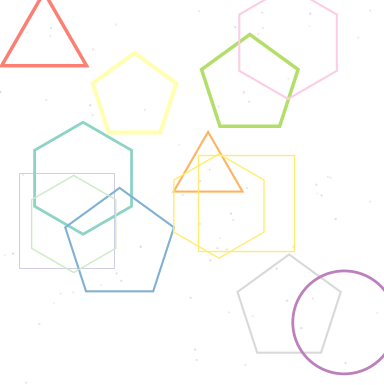[{"shape": "hexagon", "thickness": 2, "radius": 0.73, "center": [0.216, 0.537]}, {"shape": "pentagon", "thickness": 3, "radius": 0.57, "center": [0.349, 0.748]}, {"shape": "square", "thickness": 0.5, "radius": 0.62, "center": [0.172, 0.427]}, {"shape": "triangle", "thickness": 2.5, "radius": 0.64, "center": [0.115, 0.893]}, {"shape": "pentagon", "thickness": 1.5, "radius": 0.74, "center": [0.311, 0.363]}, {"shape": "triangle", "thickness": 1.5, "radius": 0.52, "center": [0.54, 0.554]}, {"shape": "pentagon", "thickness": 2.5, "radius": 0.66, "center": [0.649, 0.779]}, {"shape": "hexagon", "thickness": 1.5, "radius": 0.73, "center": [0.748, 0.889]}, {"shape": "pentagon", "thickness": 1.5, "radius": 0.71, "center": [0.751, 0.198]}, {"shape": "circle", "thickness": 2, "radius": 0.67, "center": [0.894, 0.163]}, {"shape": "hexagon", "thickness": 1, "radius": 0.63, "center": [0.191, 0.418]}, {"shape": "hexagon", "thickness": 1, "radius": 0.68, "center": [0.569, 0.465]}, {"shape": "square", "thickness": 1, "radius": 0.62, "center": [0.639, 0.474]}]